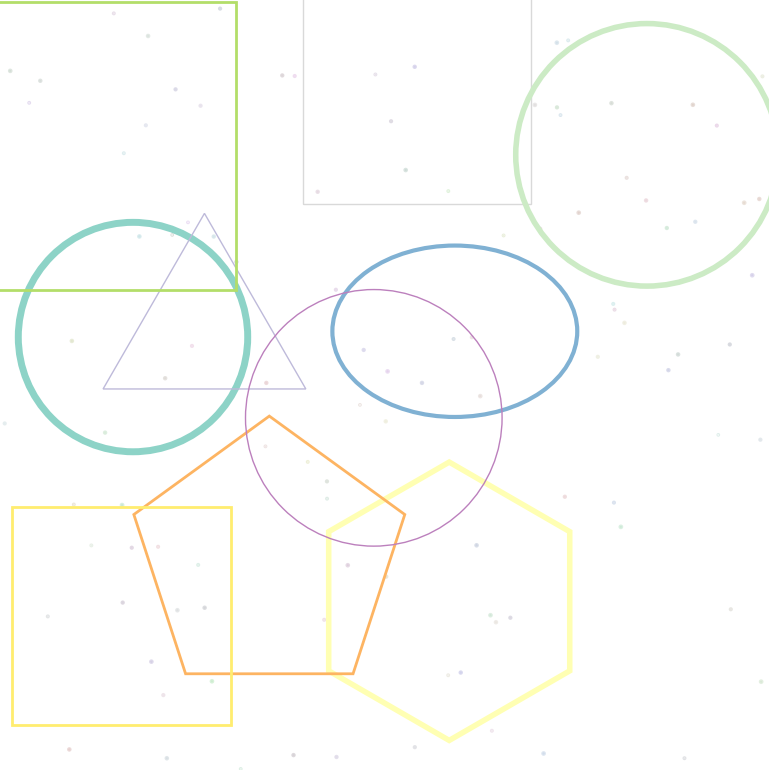[{"shape": "circle", "thickness": 2.5, "radius": 0.74, "center": [0.173, 0.562]}, {"shape": "hexagon", "thickness": 2, "radius": 0.9, "center": [0.583, 0.219]}, {"shape": "triangle", "thickness": 0.5, "radius": 0.76, "center": [0.266, 0.571]}, {"shape": "oval", "thickness": 1.5, "radius": 0.8, "center": [0.591, 0.57]}, {"shape": "pentagon", "thickness": 1, "radius": 0.92, "center": [0.35, 0.275]}, {"shape": "square", "thickness": 1, "radius": 0.93, "center": [0.12, 0.811]}, {"shape": "square", "thickness": 0.5, "radius": 0.74, "center": [0.541, 0.883]}, {"shape": "circle", "thickness": 0.5, "radius": 0.83, "center": [0.485, 0.457]}, {"shape": "circle", "thickness": 2, "radius": 0.85, "center": [0.84, 0.799]}, {"shape": "square", "thickness": 1, "radius": 0.71, "center": [0.158, 0.2]}]